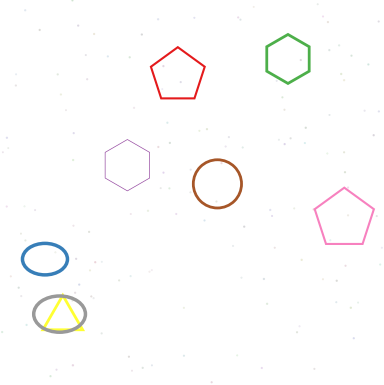[{"shape": "pentagon", "thickness": 1.5, "radius": 0.37, "center": [0.462, 0.804]}, {"shape": "oval", "thickness": 2.5, "radius": 0.29, "center": [0.117, 0.327]}, {"shape": "hexagon", "thickness": 2, "radius": 0.32, "center": [0.748, 0.847]}, {"shape": "hexagon", "thickness": 0.5, "radius": 0.33, "center": [0.331, 0.571]}, {"shape": "triangle", "thickness": 2, "radius": 0.3, "center": [0.163, 0.173]}, {"shape": "circle", "thickness": 2, "radius": 0.31, "center": [0.565, 0.522]}, {"shape": "pentagon", "thickness": 1.5, "radius": 0.4, "center": [0.894, 0.432]}, {"shape": "oval", "thickness": 2.5, "radius": 0.34, "center": [0.155, 0.184]}]